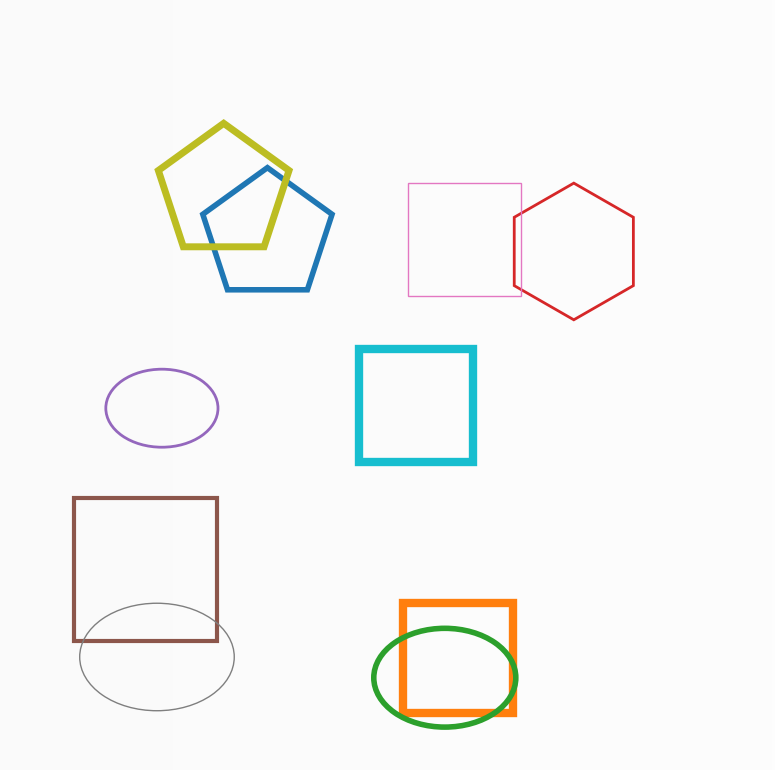[{"shape": "pentagon", "thickness": 2, "radius": 0.44, "center": [0.345, 0.695]}, {"shape": "square", "thickness": 3, "radius": 0.36, "center": [0.591, 0.145]}, {"shape": "oval", "thickness": 2, "radius": 0.46, "center": [0.574, 0.12]}, {"shape": "hexagon", "thickness": 1, "radius": 0.44, "center": [0.74, 0.673]}, {"shape": "oval", "thickness": 1, "radius": 0.36, "center": [0.209, 0.47]}, {"shape": "square", "thickness": 1.5, "radius": 0.46, "center": [0.188, 0.261]}, {"shape": "square", "thickness": 0.5, "radius": 0.37, "center": [0.599, 0.689]}, {"shape": "oval", "thickness": 0.5, "radius": 0.5, "center": [0.203, 0.147]}, {"shape": "pentagon", "thickness": 2.5, "radius": 0.44, "center": [0.289, 0.751]}, {"shape": "square", "thickness": 3, "radius": 0.37, "center": [0.537, 0.473]}]